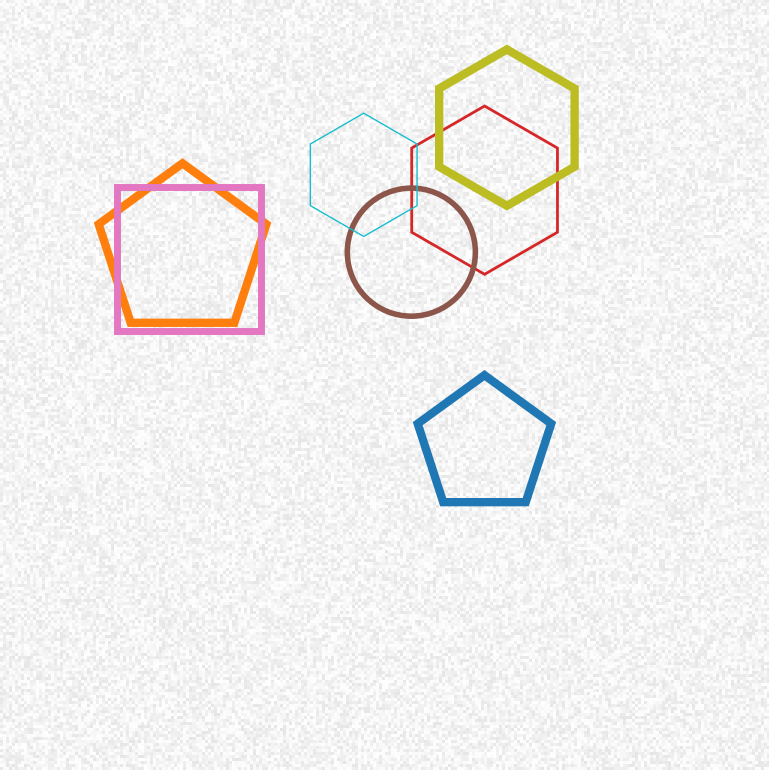[{"shape": "pentagon", "thickness": 3, "radius": 0.46, "center": [0.629, 0.422]}, {"shape": "pentagon", "thickness": 3, "radius": 0.57, "center": [0.237, 0.673]}, {"shape": "hexagon", "thickness": 1, "radius": 0.55, "center": [0.629, 0.753]}, {"shape": "circle", "thickness": 2, "radius": 0.42, "center": [0.534, 0.673]}, {"shape": "square", "thickness": 2.5, "radius": 0.47, "center": [0.246, 0.664]}, {"shape": "hexagon", "thickness": 3, "radius": 0.51, "center": [0.658, 0.834]}, {"shape": "hexagon", "thickness": 0.5, "radius": 0.4, "center": [0.472, 0.773]}]